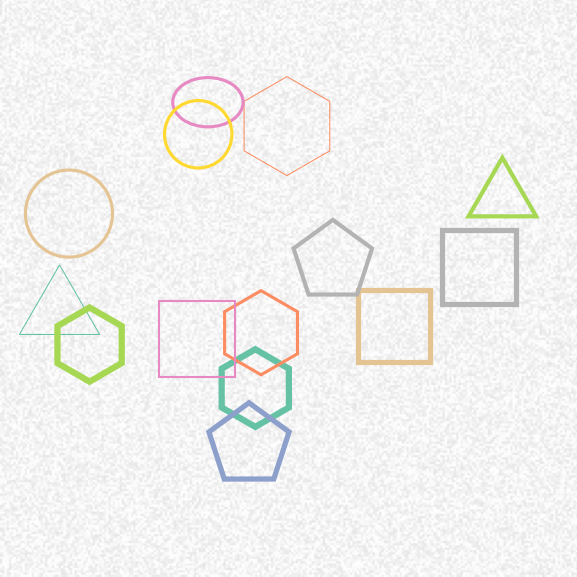[{"shape": "hexagon", "thickness": 3, "radius": 0.34, "center": [0.442, 0.327]}, {"shape": "triangle", "thickness": 0.5, "radius": 0.4, "center": [0.103, 0.46]}, {"shape": "hexagon", "thickness": 1.5, "radius": 0.36, "center": [0.452, 0.423]}, {"shape": "hexagon", "thickness": 0.5, "radius": 0.43, "center": [0.497, 0.781]}, {"shape": "pentagon", "thickness": 2.5, "radius": 0.36, "center": [0.431, 0.229]}, {"shape": "oval", "thickness": 1.5, "radius": 0.3, "center": [0.36, 0.822]}, {"shape": "square", "thickness": 1, "radius": 0.33, "center": [0.342, 0.412]}, {"shape": "triangle", "thickness": 2, "radius": 0.34, "center": [0.87, 0.658]}, {"shape": "hexagon", "thickness": 3, "radius": 0.32, "center": [0.155, 0.402]}, {"shape": "circle", "thickness": 1.5, "radius": 0.29, "center": [0.343, 0.767]}, {"shape": "square", "thickness": 2.5, "radius": 0.31, "center": [0.682, 0.435]}, {"shape": "circle", "thickness": 1.5, "radius": 0.38, "center": [0.119, 0.629]}, {"shape": "square", "thickness": 2.5, "radius": 0.32, "center": [0.829, 0.536]}, {"shape": "pentagon", "thickness": 2, "radius": 0.36, "center": [0.576, 0.547]}]